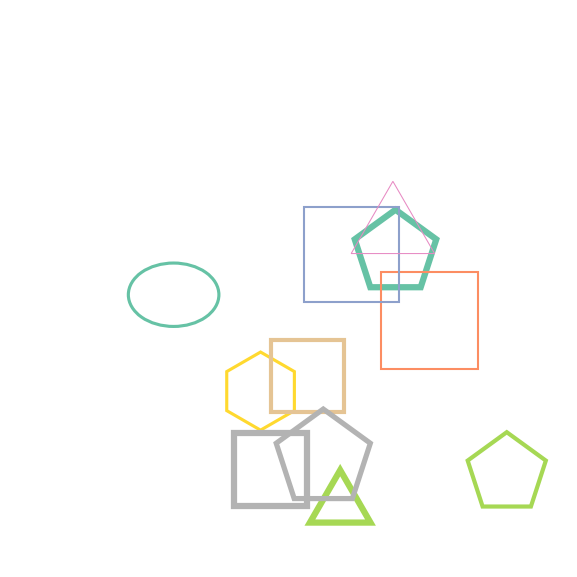[{"shape": "oval", "thickness": 1.5, "radius": 0.39, "center": [0.301, 0.489]}, {"shape": "pentagon", "thickness": 3, "radius": 0.37, "center": [0.685, 0.562]}, {"shape": "square", "thickness": 1, "radius": 0.42, "center": [0.743, 0.444]}, {"shape": "square", "thickness": 1, "radius": 0.41, "center": [0.609, 0.559]}, {"shape": "triangle", "thickness": 0.5, "radius": 0.42, "center": [0.68, 0.602]}, {"shape": "triangle", "thickness": 3, "radius": 0.3, "center": [0.589, 0.125]}, {"shape": "pentagon", "thickness": 2, "radius": 0.36, "center": [0.878, 0.18]}, {"shape": "hexagon", "thickness": 1.5, "radius": 0.34, "center": [0.451, 0.322]}, {"shape": "square", "thickness": 2, "radius": 0.31, "center": [0.533, 0.348]}, {"shape": "pentagon", "thickness": 2.5, "radius": 0.43, "center": [0.56, 0.205]}, {"shape": "square", "thickness": 3, "radius": 0.32, "center": [0.468, 0.186]}]